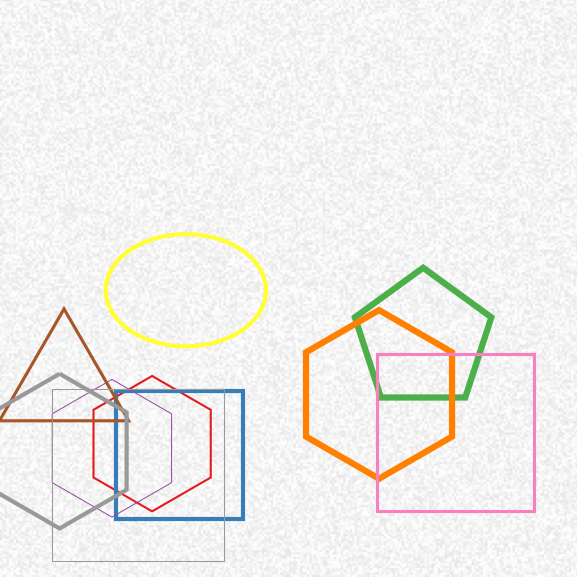[{"shape": "hexagon", "thickness": 1, "radius": 0.59, "center": [0.263, 0.231]}, {"shape": "square", "thickness": 2, "radius": 0.55, "center": [0.31, 0.211]}, {"shape": "pentagon", "thickness": 3, "radius": 0.62, "center": [0.733, 0.411]}, {"shape": "hexagon", "thickness": 0.5, "radius": 0.6, "center": [0.194, 0.223]}, {"shape": "hexagon", "thickness": 3, "radius": 0.73, "center": [0.656, 0.316]}, {"shape": "oval", "thickness": 2, "radius": 0.69, "center": [0.322, 0.497]}, {"shape": "triangle", "thickness": 1.5, "radius": 0.65, "center": [0.111, 0.335]}, {"shape": "square", "thickness": 1.5, "radius": 0.68, "center": [0.789, 0.251]}, {"shape": "square", "thickness": 0.5, "radius": 0.74, "center": [0.239, 0.176]}, {"shape": "hexagon", "thickness": 2, "radius": 0.67, "center": [0.103, 0.218]}]